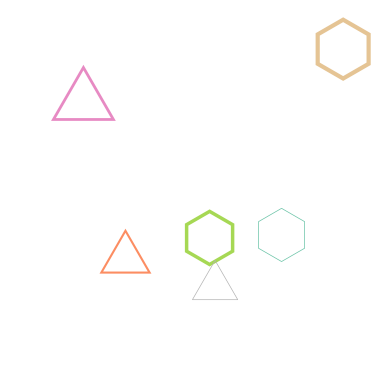[{"shape": "hexagon", "thickness": 0.5, "radius": 0.35, "center": [0.731, 0.39]}, {"shape": "triangle", "thickness": 1.5, "radius": 0.36, "center": [0.326, 0.328]}, {"shape": "triangle", "thickness": 2, "radius": 0.45, "center": [0.217, 0.735]}, {"shape": "hexagon", "thickness": 2.5, "radius": 0.34, "center": [0.544, 0.382]}, {"shape": "hexagon", "thickness": 3, "radius": 0.38, "center": [0.891, 0.872]}, {"shape": "triangle", "thickness": 0.5, "radius": 0.34, "center": [0.559, 0.256]}]